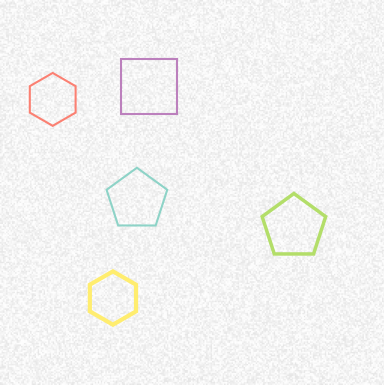[{"shape": "pentagon", "thickness": 1.5, "radius": 0.41, "center": [0.356, 0.481]}, {"shape": "hexagon", "thickness": 1.5, "radius": 0.34, "center": [0.137, 0.742]}, {"shape": "pentagon", "thickness": 2.5, "radius": 0.43, "center": [0.763, 0.411]}, {"shape": "square", "thickness": 1.5, "radius": 0.36, "center": [0.388, 0.775]}, {"shape": "hexagon", "thickness": 3, "radius": 0.35, "center": [0.293, 0.226]}]